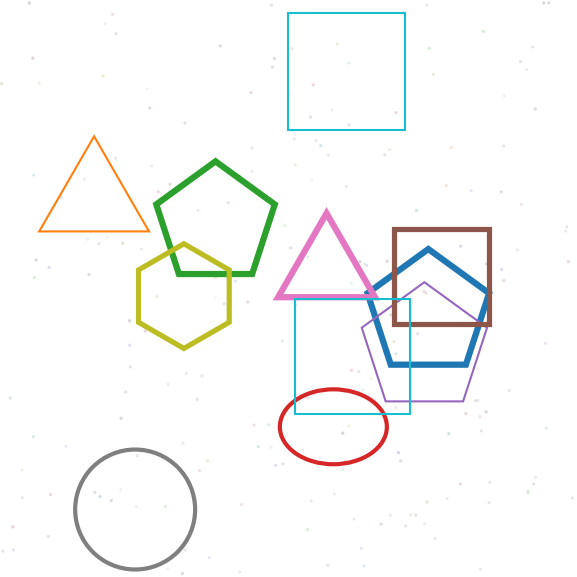[{"shape": "pentagon", "thickness": 3, "radius": 0.55, "center": [0.742, 0.457]}, {"shape": "triangle", "thickness": 1, "radius": 0.55, "center": [0.163, 0.653]}, {"shape": "pentagon", "thickness": 3, "radius": 0.54, "center": [0.373, 0.612]}, {"shape": "oval", "thickness": 2, "radius": 0.46, "center": [0.577, 0.26]}, {"shape": "pentagon", "thickness": 1, "radius": 0.57, "center": [0.735, 0.396]}, {"shape": "square", "thickness": 2.5, "radius": 0.41, "center": [0.765, 0.52]}, {"shape": "triangle", "thickness": 3, "radius": 0.48, "center": [0.565, 0.533]}, {"shape": "circle", "thickness": 2, "radius": 0.52, "center": [0.234, 0.117]}, {"shape": "hexagon", "thickness": 2.5, "radius": 0.45, "center": [0.318, 0.486]}, {"shape": "square", "thickness": 1, "radius": 0.51, "center": [0.6, 0.876]}, {"shape": "square", "thickness": 1, "radius": 0.5, "center": [0.61, 0.382]}]